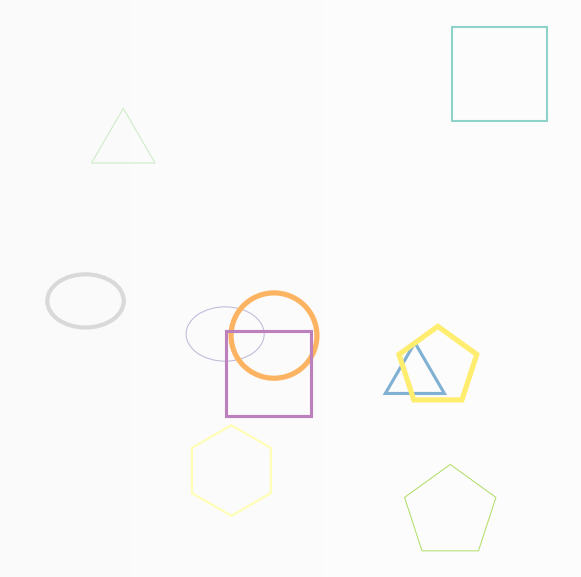[{"shape": "square", "thickness": 1, "radius": 0.41, "center": [0.859, 0.871]}, {"shape": "hexagon", "thickness": 1, "radius": 0.39, "center": [0.398, 0.184]}, {"shape": "oval", "thickness": 0.5, "radius": 0.34, "center": [0.387, 0.421]}, {"shape": "triangle", "thickness": 1.5, "radius": 0.29, "center": [0.714, 0.347]}, {"shape": "circle", "thickness": 2.5, "radius": 0.37, "center": [0.471, 0.418]}, {"shape": "pentagon", "thickness": 0.5, "radius": 0.41, "center": [0.775, 0.112]}, {"shape": "oval", "thickness": 2, "radius": 0.33, "center": [0.147, 0.478]}, {"shape": "square", "thickness": 1.5, "radius": 0.37, "center": [0.462, 0.353]}, {"shape": "triangle", "thickness": 0.5, "radius": 0.32, "center": [0.212, 0.748]}, {"shape": "pentagon", "thickness": 2.5, "radius": 0.35, "center": [0.753, 0.364]}]